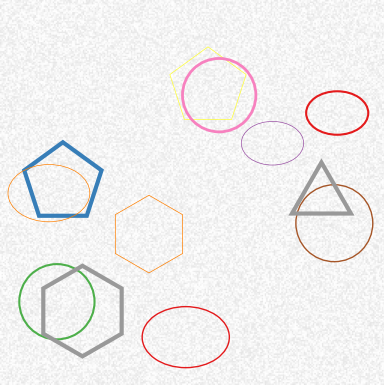[{"shape": "oval", "thickness": 1.5, "radius": 0.4, "center": [0.876, 0.706]}, {"shape": "oval", "thickness": 1, "radius": 0.57, "center": [0.482, 0.124]}, {"shape": "pentagon", "thickness": 3, "radius": 0.53, "center": [0.163, 0.525]}, {"shape": "circle", "thickness": 1.5, "radius": 0.49, "center": [0.148, 0.216]}, {"shape": "oval", "thickness": 0.5, "radius": 0.4, "center": [0.708, 0.628]}, {"shape": "oval", "thickness": 0.5, "radius": 0.53, "center": [0.127, 0.498]}, {"shape": "hexagon", "thickness": 0.5, "radius": 0.5, "center": [0.387, 0.392]}, {"shape": "pentagon", "thickness": 0.5, "radius": 0.52, "center": [0.54, 0.774]}, {"shape": "circle", "thickness": 1, "radius": 0.5, "center": [0.868, 0.42]}, {"shape": "circle", "thickness": 2, "radius": 0.48, "center": [0.569, 0.753]}, {"shape": "triangle", "thickness": 3, "radius": 0.44, "center": [0.835, 0.49]}, {"shape": "hexagon", "thickness": 3, "radius": 0.59, "center": [0.214, 0.192]}]